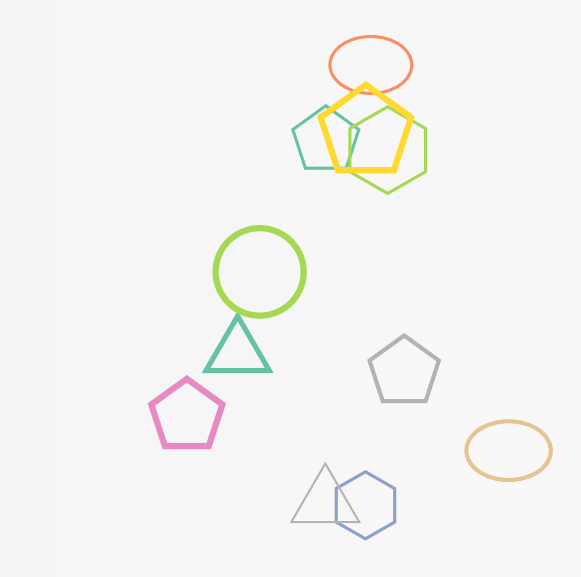[{"shape": "pentagon", "thickness": 1.5, "radius": 0.3, "center": [0.561, 0.756]}, {"shape": "triangle", "thickness": 2.5, "radius": 0.31, "center": [0.409, 0.389]}, {"shape": "oval", "thickness": 1.5, "radius": 0.35, "center": [0.638, 0.887]}, {"shape": "hexagon", "thickness": 1.5, "radius": 0.29, "center": [0.629, 0.124]}, {"shape": "pentagon", "thickness": 3, "radius": 0.32, "center": [0.321, 0.279]}, {"shape": "circle", "thickness": 3, "radius": 0.38, "center": [0.447, 0.528]}, {"shape": "hexagon", "thickness": 1.5, "radius": 0.38, "center": [0.667, 0.739]}, {"shape": "pentagon", "thickness": 3, "radius": 0.41, "center": [0.629, 0.771]}, {"shape": "oval", "thickness": 2, "radius": 0.36, "center": [0.875, 0.219]}, {"shape": "triangle", "thickness": 1, "radius": 0.34, "center": [0.56, 0.129]}, {"shape": "pentagon", "thickness": 2, "radius": 0.31, "center": [0.695, 0.355]}]